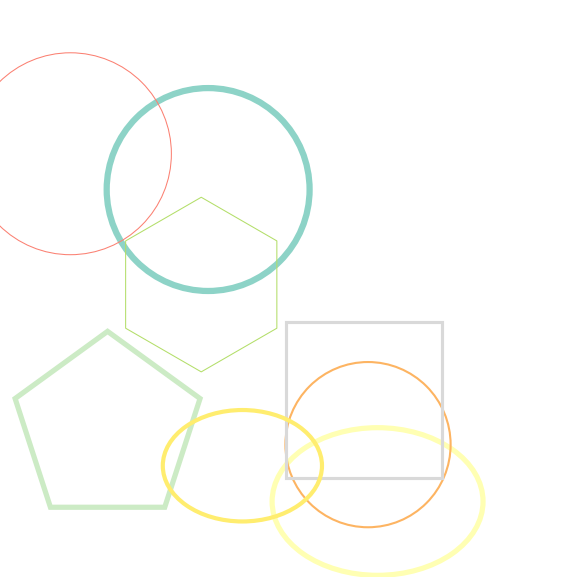[{"shape": "circle", "thickness": 3, "radius": 0.88, "center": [0.36, 0.671]}, {"shape": "oval", "thickness": 2.5, "radius": 0.91, "center": [0.654, 0.131]}, {"shape": "circle", "thickness": 0.5, "radius": 0.87, "center": [0.122, 0.733]}, {"shape": "circle", "thickness": 1, "radius": 0.72, "center": [0.637, 0.229]}, {"shape": "hexagon", "thickness": 0.5, "radius": 0.76, "center": [0.348, 0.506]}, {"shape": "square", "thickness": 1.5, "radius": 0.67, "center": [0.63, 0.306]}, {"shape": "pentagon", "thickness": 2.5, "radius": 0.84, "center": [0.186, 0.257]}, {"shape": "oval", "thickness": 2, "radius": 0.69, "center": [0.42, 0.193]}]